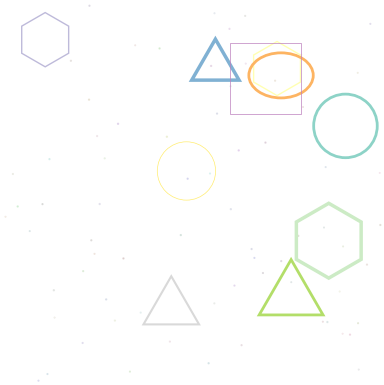[{"shape": "circle", "thickness": 2, "radius": 0.41, "center": [0.897, 0.673]}, {"shape": "hexagon", "thickness": 1, "radius": 0.35, "center": [0.72, 0.822]}, {"shape": "hexagon", "thickness": 1, "radius": 0.35, "center": [0.117, 0.897]}, {"shape": "triangle", "thickness": 2.5, "radius": 0.35, "center": [0.559, 0.827]}, {"shape": "oval", "thickness": 2, "radius": 0.42, "center": [0.73, 0.804]}, {"shape": "triangle", "thickness": 2, "radius": 0.48, "center": [0.756, 0.23]}, {"shape": "triangle", "thickness": 1.5, "radius": 0.42, "center": [0.445, 0.199]}, {"shape": "square", "thickness": 0.5, "radius": 0.46, "center": [0.689, 0.796]}, {"shape": "hexagon", "thickness": 2.5, "radius": 0.49, "center": [0.854, 0.375]}, {"shape": "circle", "thickness": 0.5, "radius": 0.38, "center": [0.484, 0.556]}]